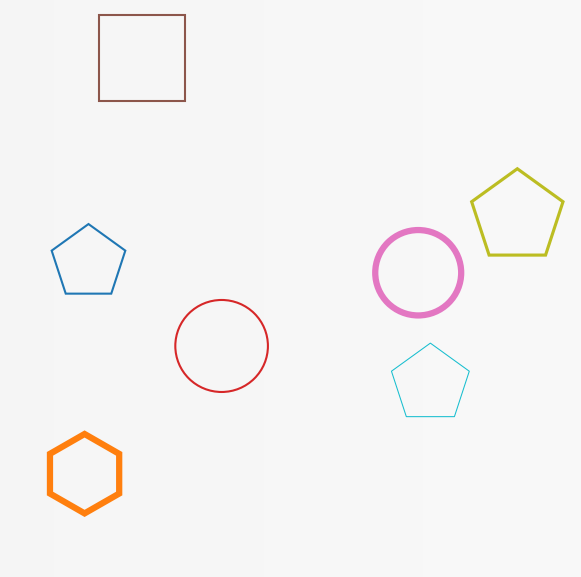[{"shape": "pentagon", "thickness": 1, "radius": 0.33, "center": [0.152, 0.545]}, {"shape": "hexagon", "thickness": 3, "radius": 0.34, "center": [0.146, 0.179]}, {"shape": "circle", "thickness": 1, "radius": 0.4, "center": [0.381, 0.4]}, {"shape": "square", "thickness": 1, "radius": 0.37, "center": [0.244, 0.899]}, {"shape": "circle", "thickness": 3, "radius": 0.37, "center": [0.72, 0.527]}, {"shape": "pentagon", "thickness": 1.5, "radius": 0.41, "center": [0.89, 0.624]}, {"shape": "pentagon", "thickness": 0.5, "radius": 0.35, "center": [0.74, 0.335]}]